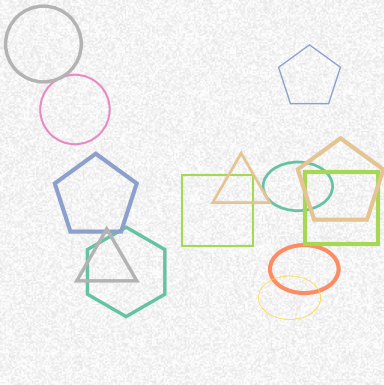[{"shape": "hexagon", "thickness": 2.5, "radius": 0.58, "center": [0.328, 0.294]}, {"shape": "oval", "thickness": 2, "radius": 0.45, "center": [0.774, 0.516]}, {"shape": "oval", "thickness": 3, "radius": 0.45, "center": [0.79, 0.301]}, {"shape": "pentagon", "thickness": 1, "radius": 0.42, "center": [0.804, 0.799]}, {"shape": "pentagon", "thickness": 3, "radius": 0.56, "center": [0.249, 0.489]}, {"shape": "circle", "thickness": 1.5, "radius": 0.45, "center": [0.195, 0.716]}, {"shape": "square", "thickness": 3, "radius": 0.47, "center": [0.888, 0.46]}, {"shape": "square", "thickness": 1.5, "radius": 0.47, "center": [0.565, 0.453]}, {"shape": "oval", "thickness": 0.5, "radius": 0.4, "center": [0.752, 0.227]}, {"shape": "pentagon", "thickness": 3, "radius": 0.58, "center": [0.885, 0.524]}, {"shape": "triangle", "thickness": 2, "radius": 0.43, "center": [0.626, 0.516]}, {"shape": "circle", "thickness": 2.5, "radius": 0.49, "center": [0.113, 0.886]}, {"shape": "triangle", "thickness": 2.5, "radius": 0.45, "center": [0.277, 0.316]}]